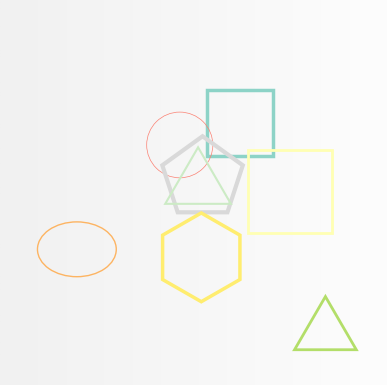[{"shape": "square", "thickness": 2.5, "radius": 0.43, "center": [0.619, 0.681]}, {"shape": "square", "thickness": 2, "radius": 0.54, "center": [0.748, 0.503]}, {"shape": "circle", "thickness": 0.5, "radius": 0.43, "center": [0.464, 0.624]}, {"shape": "oval", "thickness": 1, "radius": 0.51, "center": [0.198, 0.352]}, {"shape": "triangle", "thickness": 2, "radius": 0.46, "center": [0.84, 0.138]}, {"shape": "pentagon", "thickness": 3, "radius": 0.55, "center": [0.523, 0.537]}, {"shape": "triangle", "thickness": 1.5, "radius": 0.49, "center": [0.511, 0.519]}, {"shape": "hexagon", "thickness": 2.5, "radius": 0.58, "center": [0.519, 0.332]}]